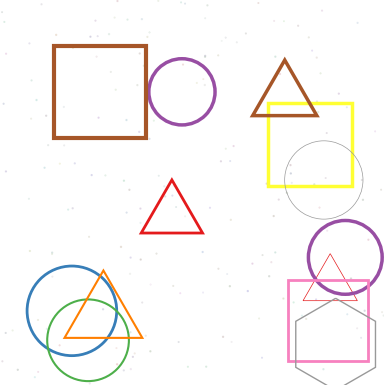[{"shape": "triangle", "thickness": 2, "radius": 0.46, "center": [0.446, 0.441]}, {"shape": "triangle", "thickness": 0.5, "radius": 0.41, "center": [0.858, 0.26]}, {"shape": "circle", "thickness": 2, "radius": 0.58, "center": [0.187, 0.193]}, {"shape": "circle", "thickness": 1.5, "radius": 0.53, "center": [0.229, 0.116]}, {"shape": "circle", "thickness": 2.5, "radius": 0.43, "center": [0.473, 0.761]}, {"shape": "circle", "thickness": 2.5, "radius": 0.48, "center": [0.897, 0.331]}, {"shape": "triangle", "thickness": 1.5, "radius": 0.58, "center": [0.269, 0.181]}, {"shape": "square", "thickness": 2.5, "radius": 0.54, "center": [0.805, 0.624]}, {"shape": "triangle", "thickness": 2.5, "radius": 0.48, "center": [0.74, 0.748]}, {"shape": "square", "thickness": 3, "radius": 0.59, "center": [0.259, 0.761]}, {"shape": "square", "thickness": 2, "radius": 0.52, "center": [0.852, 0.167]}, {"shape": "hexagon", "thickness": 1, "radius": 0.6, "center": [0.872, 0.106]}, {"shape": "circle", "thickness": 0.5, "radius": 0.51, "center": [0.841, 0.533]}]